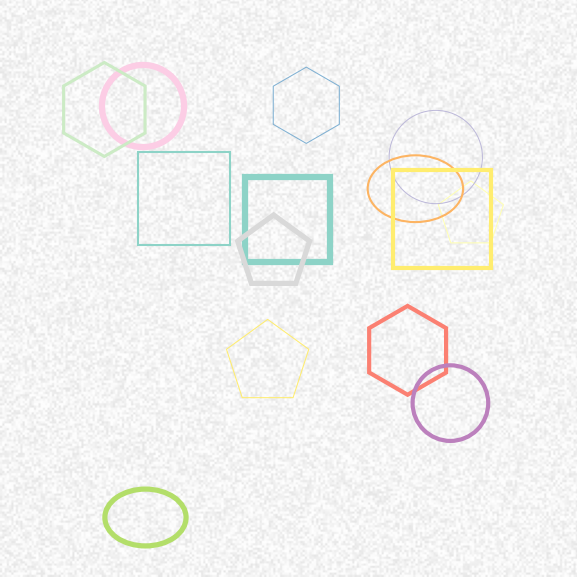[{"shape": "square", "thickness": 1, "radius": 0.4, "center": [0.318, 0.656]}, {"shape": "square", "thickness": 3, "radius": 0.37, "center": [0.498, 0.619]}, {"shape": "pentagon", "thickness": 0.5, "radius": 0.3, "center": [0.815, 0.627]}, {"shape": "circle", "thickness": 0.5, "radius": 0.4, "center": [0.755, 0.727]}, {"shape": "hexagon", "thickness": 2, "radius": 0.38, "center": [0.706, 0.393]}, {"shape": "hexagon", "thickness": 0.5, "radius": 0.33, "center": [0.53, 0.817]}, {"shape": "oval", "thickness": 1, "radius": 0.41, "center": [0.719, 0.672]}, {"shape": "oval", "thickness": 2.5, "radius": 0.35, "center": [0.252, 0.103]}, {"shape": "circle", "thickness": 3, "radius": 0.36, "center": [0.248, 0.816]}, {"shape": "pentagon", "thickness": 2.5, "radius": 0.33, "center": [0.474, 0.561]}, {"shape": "circle", "thickness": 2, "radius": 0.33, "center": [0.78, 0.301]}, {"shape": "hexagon", "thickness": 1.5, "radius": 0.41, "center": [0.181, 0.81]}, {"shape": "pentagon", "thickness": 0.5, "radius": 0.37, "center": [0.463, 0.371]}, {"shape": "square", "thickness": 2, "radius": 0.43, "center": [0.765, 0.62]}]